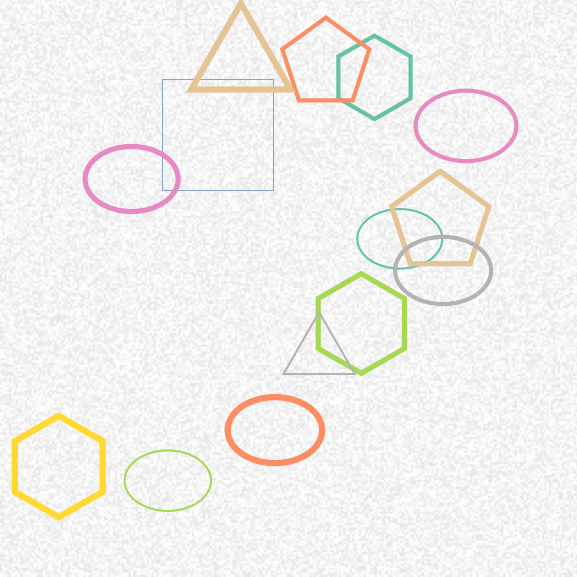[{"shape": "hexagon", "thickness": 2, "radius": 0.36, "center": [0.648, 0.865]}, {"shape": "oval", "thickness": 1, "radius": 0.37, "center": [0.692, 0.586]}, {"shape": "oval", "thickness": 3, "radius": 0.41, "center": [0.476, 0.254]}, {"shape": "pentagon", "thickness": 2, "radius": 0.4, "center": [0.564, 0.889]}, {"shape": "square", "thickness": 0.5, "radius": 0.48, "center": [0.377, 0.766]}, {"shape": "oval", "thickness": 2.5, "radius": 0.4, "center": [0.228, 0.689]}, {"shape": "oval", "thickness": 2, "radius": 0.44, "center": [0.807, 0.781]}, {"shape": "hexagon", "thickness": 2.5, "radius": 0.43, "center": [0.626, 0.439]}, {"shape": "oval", "thickness": 1, "radius": 0.37, "center": [0.291, 0.167]}, {"shape": "hexagon", "thickness": 3, "radius": 0.44, "center": [0.102, 0.191]}, {"shape": "pentagon", "thickness": 2.5, "radius": 0.44, "center": [0.762, 0.614]}, {"shape": "triangle", "thickness": 3, "radius": 0.5, "center": [0.417, 0.894]}, {"shape": "triangle", "thickness": 1, "radius": 0.36, "center": [0.553, 0.387]}, {"shape": "oval", "thickness": 2, "radius": 0.42, "center": [0.767, 0.531]}]